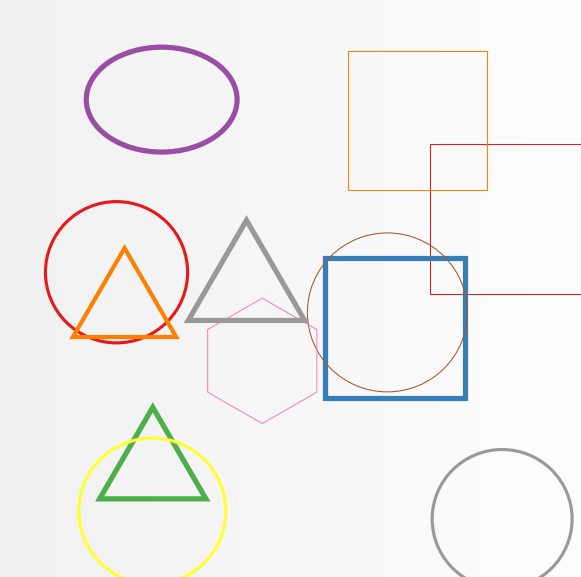[{"shape": "square", "thickness": 0.5, "radius": 0.65, "center": [0.87, 0.62]}, {"shape": "circle", "thickness": 1.5, "radius": 0.61, "center": [0.2, 0.528]}, {"shape": "square", "thickness": 2.5, "radius": 0.61, "center": [0.68, 0.431]}, {"shape": "triangle", "thickness": 2.5, "radius": 0.53, "center": [0.263, 0.188]}, {"shape": "oval", "thickness": 2.5, "radius": 0.65, "center": [0.278, 0.827]}, {"shape": "square", "thickness": 0.5, "radius": 0.6, "center": [0.718, 0.791]}, {"shape": "triangle", "thickness": 2, "radius": 0.51, "center": [0.214, 0.467]}, {"shape": "circle", "thickness": 1.5, "radius": 0.63, "center": [0.262, 0.114]}, {"shape": "circle", "thickness": 0.5, "radius": 0.69, "center": [0.666, 0.458]}, {"shape": "hexagon", "thickness": 0.5, "radius": 0.54, "center": [0.451, 0.374]}, {"shape": "triangle", "thickness": 2.5, "radius": 0.58, "center": [0.424, 0.502]}, {"shape": "circle", "thickness": 1.5, "radius": 0.6, "center": [0.864, 0.1]}]